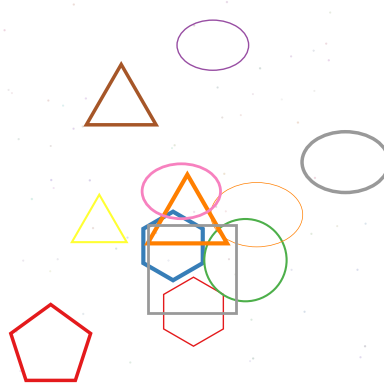[{"shape": "hexagon", "thickness": 1, "radius": 0.45, "center": [0.503, 0.19]}, {"shape": "pentagon", "thickness": 2.5, "radius": 0.54, "center": [0.132, 0.1]}, {"shape": "hexagon", "thickness": 3, "radius": 0.45, "center": [0.449, 0.361]}, {"shape": "circle", "thickness": 1.5, "radius": 0.53, "center": [0.638, 0.324]}, {"shape": "oval", "thickness": 1, "radius": 0.47, "center": [0.553, 0.883]}, {"shape": "oval", "thickness": 0.5, "radius": 0.6, "center": [0.667, 0.442]}, {"shape": "triangle", "thickness": 3, "radius": 0.6, "center": [0.487, 0.427]}, {"shape": "triangle", "thickness": 1.5, "radius": 0.41, "center": [0.258, 0.412]}, {"shape": "triangle", "thickness": 2.5, "radius": 0.52, "center": [0.315, 0.728]}, {"shape": "oval", "thickness": 2, "radius": 0.51, "center": [0.471, 0.503]}, {"shape": "square", "thickness": 2, "radius": 0.57, "center": [0.499, 0.302]}, {"shape": "oval", "thickness": 2.5, "radius": 0.56, "center": [0.897, 0.579]}]